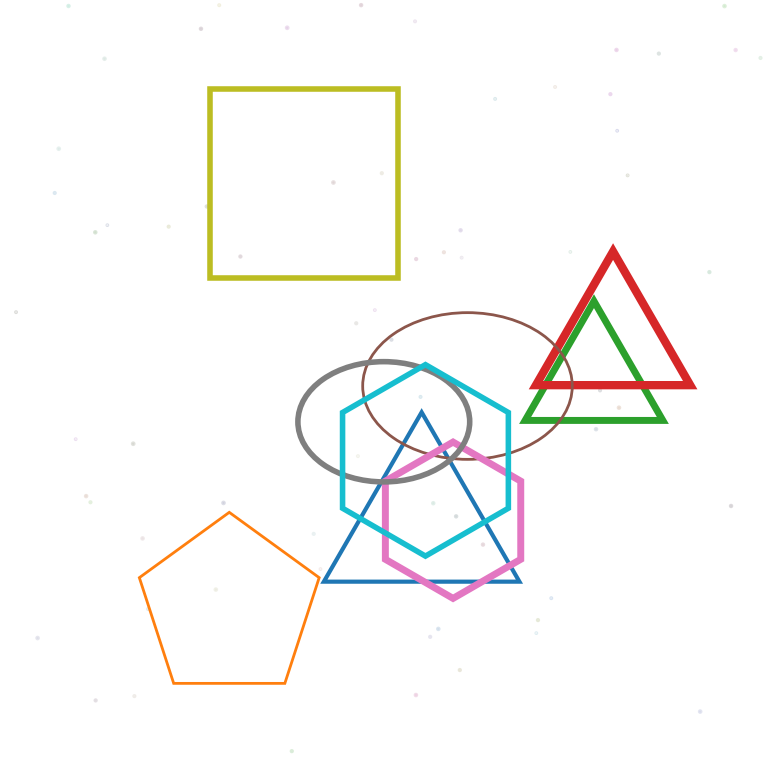[{"shape": "triangle", "thickness": 1.5, "radius": 0.73, "center": [0.548, 0.318]}, {"shape": "pentagon", "thickness": 1, "radius": 0.61, "center": [0.298, 0.212]}, {"shape": "triangle", "thickness": 2.5, "radius": 0.52, "center": [0.771, 0.506]}, {"shape": "triangle", "thickness": 3, "radius": 0.58, "center": [0.796, 0.558]}, {"shape": "oval", "thickness": 1, "radius": 0.68, "center": [0.607, 0.499]}, {"shape": "hexagon", "thickness": 2.5, "radius": 0.51, "center": [0.588, 0.324]}, {"shape": "oval", "thickness": 2, "radius": 0.56, "center": [0.498, 0.452]}, {"shape": "square", "thickness": 2, "radius": 0.61, "center": [0.395, 0.761]}, {"shape": "hexagon", "thickness": 2, "radius": 0.62, "center": [0.553, 0.402]}]